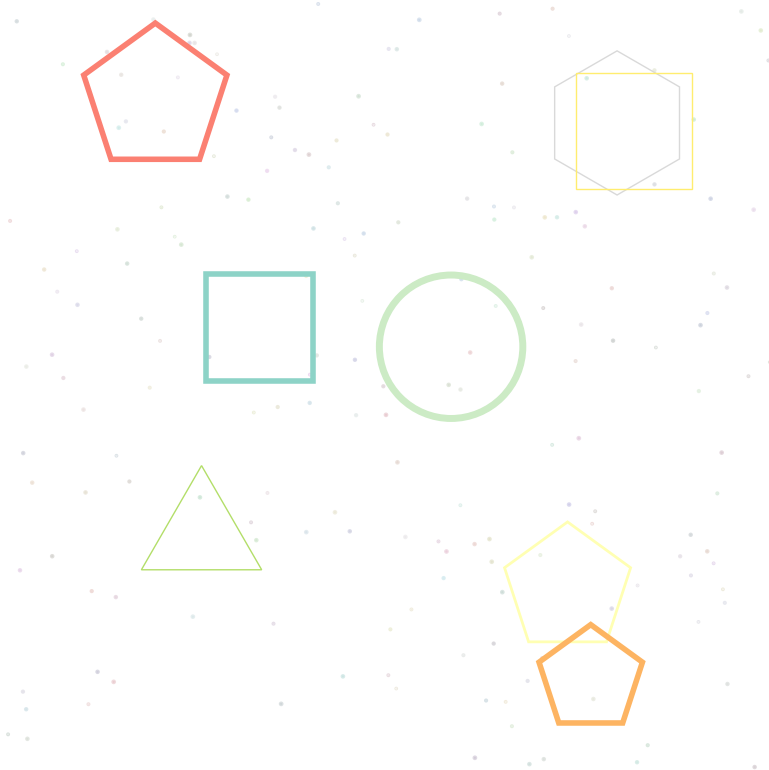[{"shape": "square", "thickness": 2, "radius": 0.35, "center": [0.337, 0.575]}, {"shape": "pentagon", "thickness": 1, "radius": 0.43, "center": [0.737, 0.236]}, {"shape": "pentagon", "thickness": 2, "radius": 0.49, "center": [0.202, 0.872]}, {"shape": "pentagon", "thickness": 2, "radius": 0.35, "center": [0.767, 0.118]}, {"shape": "triangle", "thickness": 0.5, "radius": 0.45, "center": [0.262, 0.305]}, {"shape": "hexagon", "thickness": 0.5, "radius": 0.47, "center": [0.801, 0.84]}, {"shape": "circle", "thickness": 2.5, "radius": 0.47, "center": [0.586, 0.55]}, {"shape": "square", "thickness": 0.5, "radius": 0.38, "center": [0.824, 0.83]}]